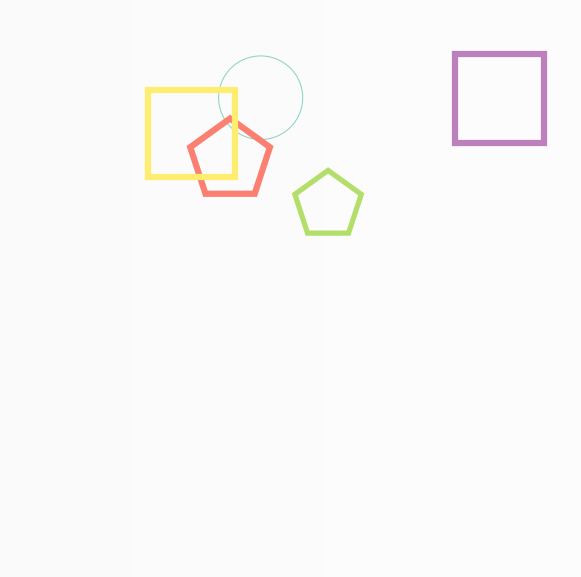[{"shape": "circle", "thickness": 0.5, "radius": 0.36, "center": [0.448, 0.83]}, {"shape": "pentagon", "thickness": 3, "radius": 0.36, "center": [0.396, 0.722]}, {"shape": "pentagon", "thickness": 2.5, "radius": 0.3, "center": [0.564, 0.644]}, {"shape": "square", "thickness": 3, "radius": 0.39, "center": [0.859, 0.828]}, {"shape": "square", "thickness": 3, "radius": 0.38, "center": [0.33, 0.768]}]